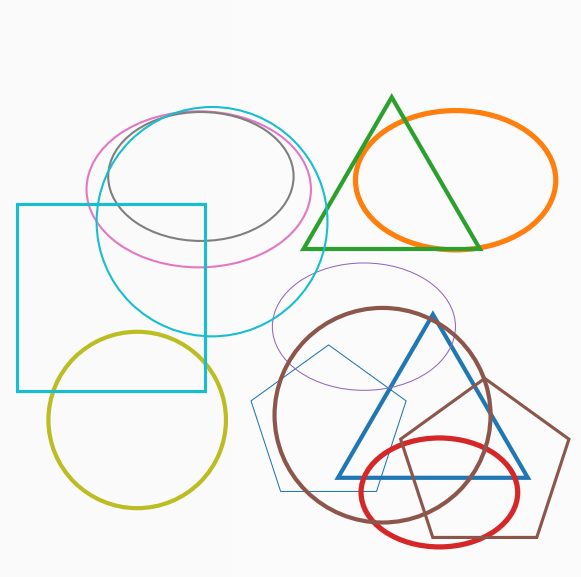[{"shape": "pentagon", "thickness": 0.5, "radius": 0.7, "center": [0.565, 0.262]}, {"shape": "triangle", "thickness": 2, "radius": 0.94, "center": [0.745, 0.266]}, {"shape": "oval", "thickness": 2.5, "radius": 0.86, "center": [0.784, 0.687]}, {"shape": "triangle", "thickness": 2, "radius": 0.88, "center": [0.674, 0.656]}, {"shape": "oval", "thickness": 2.5, "radius": 0.67, "center": [0.756, 0.146]}, {"shape": "oval", "thickness": 0.5, "radius": 0.79, "center": [0.626, 0.433]}, {"shape": "pentagon", "thickness": 1.5, "radius": 0.76, "center": [0.834, 0.192]}, {"shape": "circle", "thickness": 2, "radius": 0.93, "center": [0.658, 0.28]}, {"shape": "oval", "thickness": 1, "radius": 0.97, "center": [0.342, 0.671]}, {"shape": "oval", "thickness": 1, "radius": 0.8, "center": [0.346, 0.694]}, {"shape": "circle", "thickness": 2, "radius": 0.76, "center": [0.236, 0.272]}, {"shape": "circle", "thickness": 1, "radius": 0.99, "center": [0.365, 0.615]}, {"shape": "square", "thickness": 1.5, "radius": 0.81, "center": [0.191, 0.484]}]